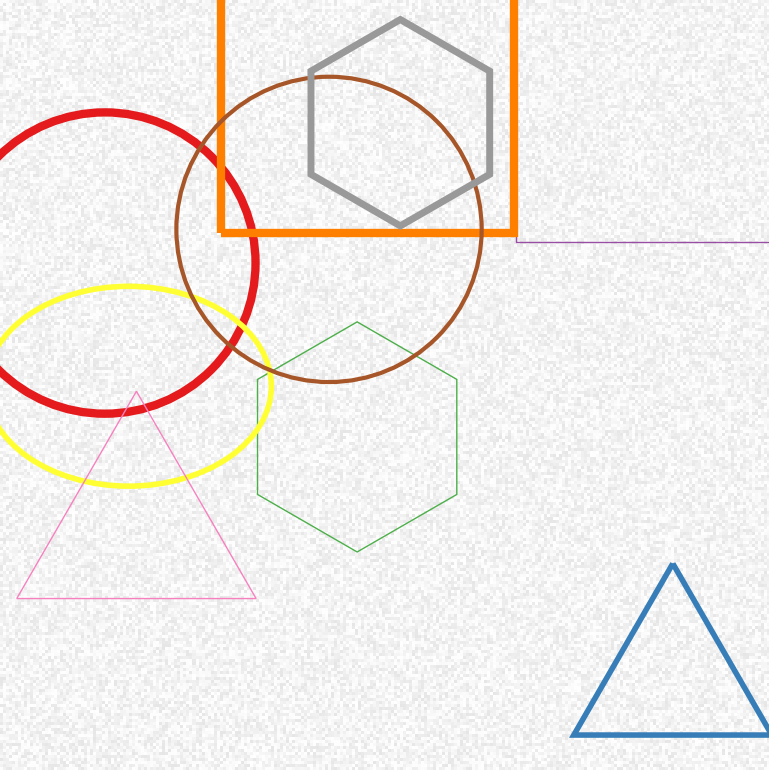[{"shape": "circle", "thickness": 3, "radius": 0.98, "center": [0.136, 0.658]}, {"shape": "triangle", "thickness": 2, "radius": 0.74, "center": [0.874, 0.12]}, {"shape": "hexagon", "thickness": 0.5, "radius": 0.75, "center": [0.464, 0.433]}, {"shape": "square", "thickness": 0.5, "radius": 0.92, "center": [0.854, 0.87]}, {"shape": "square", "thickness": 3, "radius": 0.95, "center": [0.477, 0.887]}, {"shape": "oval", "thickness": 2, "radius": 0.93, "center": [0.167, 0.498]}, {"shape": "circle", "thickness": 1.5, "radius": 0.99, "center": [0.427, 0.702]}, {"shape": "triangle", "thickness": 0.5, "radius": 0.9, "center": [0.177, 0.312]}, {"shape": "hexagon", "thickness": 2.5, "radius": 0.67, "center": [0.52, 0.841]}]